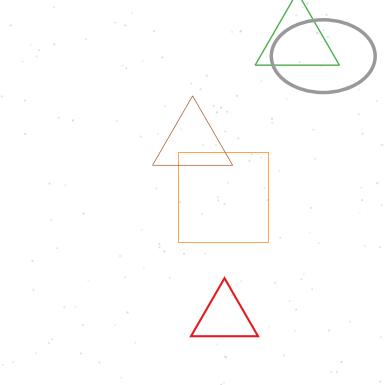[{"shape": "triangle", "thickness": 1.5, "radius": 0.5, "center": [0.583, 0.177]}, {"shape": "triangle", "thickness": 1, "radius": 0.63, "center": [0.772, 0.894]}, {"shape": "square", "thickness": 0.5, "radius": 0.58, "center": [0.579, 0.489]}, {"shape": "triangle", "thickness": 0.5, "radius": 0.6, "center": [0.5, 0.631]}, {"shape": "oval", "thickness": 2.5, "radius": 0.67, "center": [0.84, 0.854]}]